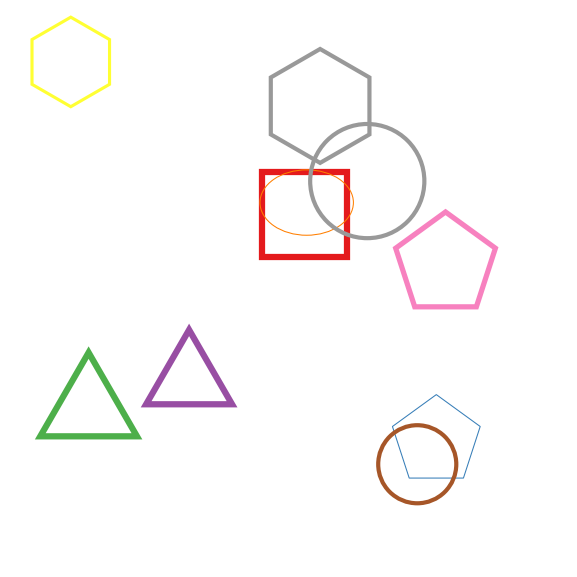[{"shape": "square", "thickness": 3, "radius": 0.37, "center": [0.528, 0.628]}, {"shape": "pentagon", "thickness": 0.5, "radius": 0.4, "center": [0.756, 0.236]}, {"shape": "triangle", "thickness": 3, "radius": 0.48, "center": [0.153, 0.292]}, {"shape": "triangle", "thickness": 3, "radius": 0.43, "center": [0.327, 0.342]}, {"shape": "oval", "thickness": 0.5, "radius": 0.4, "center": [0.531, 0.648]}, {"shape": "hexagon", "thickness": 1.5, "radius": 0.39, "center": [0.123, 0.892]}, {"shape": "circle", "thickness": 2, "radius": 0.34, "center": [0.723, 0.195]}, {"shape": "pentagon", "thickness": 2.5, "radius": 0.45, "center": [0.772, 0.541]}, {"shape": "circle", "thickness": 2, "radius": 0.49, "center": [0.636, 0.686]}, {"shape": "hexagon", "thickness": 2, "radius": 0.49, "center": [0.554, 0.816]}]